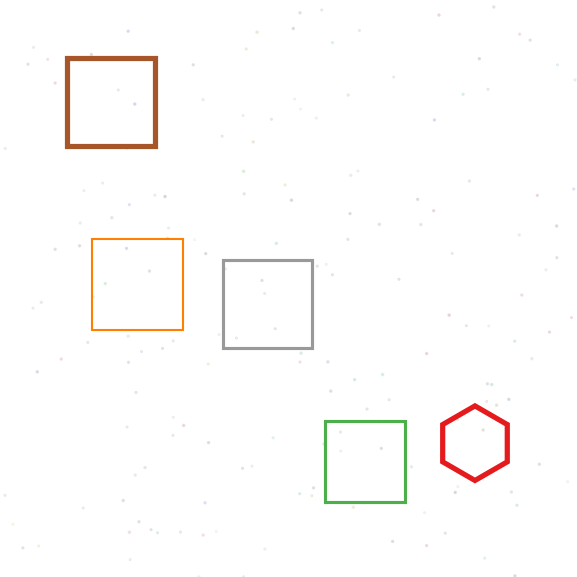[{"shape": "hexagon", "thickness": 2.5, "radius": 0.32, "center": [0.822, 0.232]}, {"shape": "square", "thickness": 1.5, "radius": 0.35, "center": [0.632, 0.2]}, {"shape": "square", "thickness": 1, "radius": 0.39, "center": [0.238, 0.506]}, {"shape": "square", "thickness": 2.5, "radius": 0.38, "center": [0.193, 0.823]}, {"shape": "square", "thickness": 1.5, "radius": 0.38, "center": [0.463, 0.472]}]